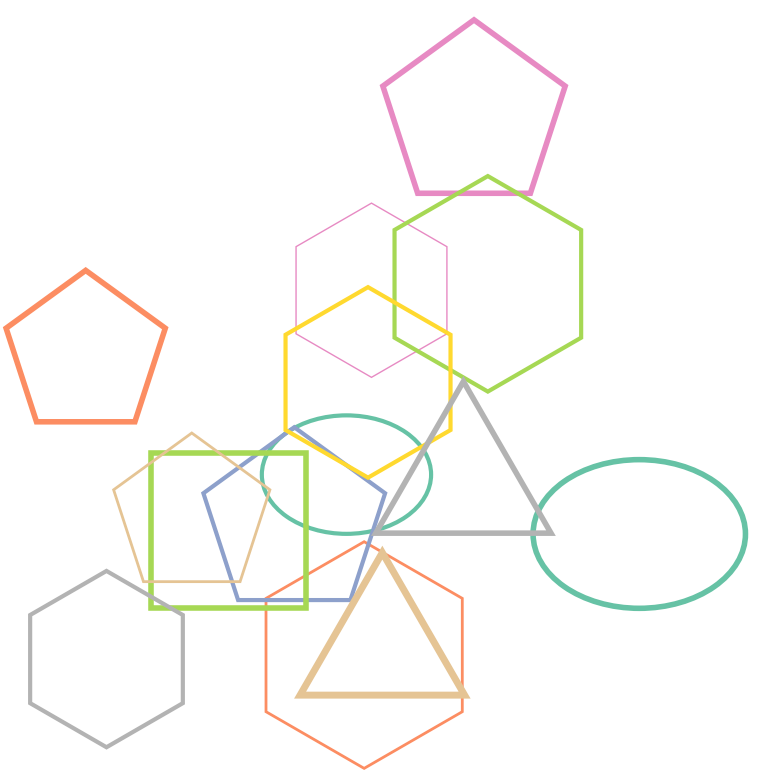[{"shape": "oval", "thickness": 1.5, "radius": 0.55, "center": [0.45, 0.384]}, {"shape": "oval", "thickness": 2, "radius": 0.69, "center": [0.83, 0.307]}, {"shape": "hexagon", "thickness": 1, "radius": 0.74, "center": [0.473, 0.149]}, {"shape": "pentagon", "thickness": 2, "radius": 0.54, "center": [0.111, 0.54]}, {"shape": "pentagon", "thickness": 1.5, "radius": 0.62, "center": [0.382, 0.321]}, {"shape": "hexagon", "thickness": 0.5, "radius": 0.57, "center": [0.482, 0.623]}, {"shape": "pentagon", "thickness": 2, "radius": 0.62, "center": [0.616, 0.85]}, {"shape": "hexagon", "thickness": 1.5, "radius": 0.7, "center": [0.634, 0.631]}, {"shape": "square", "thickness": 2, "radius": 0.5, "center": [0.297, 0.311]}, {"shape": "hexagon", "thickness": 1.5, "radius": 0.62, "center": [0.478, 0.503]}, {"shape": "pentagon", "thickness": 1, "radius": 0.53, "center": [0.249, 0.331]}, {"shape": "triangle", "thickness": 2.5, "radius": 0.62, "center": [0.497, 0.159]}, {"shape": "triangle", "thickness": 2, "radius": 0.66, "center": [0.602, 0.373]}, {"shape": "hexagon", "thickness": 1.5, "radius": 0.57, "center": [0.138, 0.144]}]